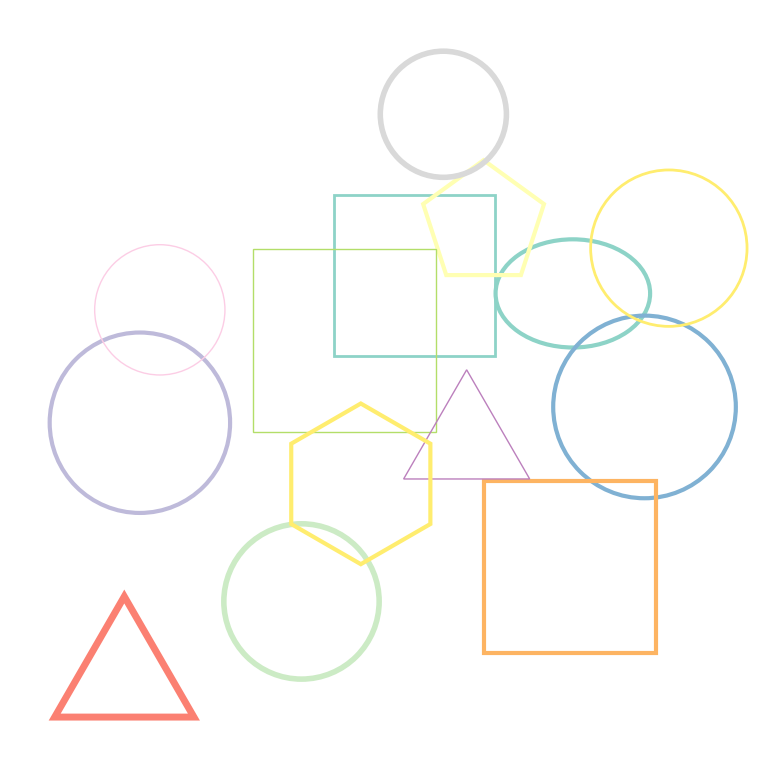[{"shape": "square", "thickness": 1, "radius": 0.52, "center": [0.538, 0.642]}, {"shape": "oval", "thickness": 1.5, "radius": 0.5, "center": [0.744, 0.619]}, {"shape": "pentagon", "thickness": 1.5, "radius": 0.41, "center": [0.628, 0.709]}, {"shape": "circle", "thickness": 1.5, "radius": 0.59, "center": [0.182, 0.451]}, {"shape": "triangle", "thickness": 2.5, "radius": 0.52, "center": [0.161, 0.121]}, {"shape": "circle", "thickness": 1.5, "radius": 0.59, "center": [0.837, 0.472]}, {"shape": "square", "thickness": 1.5, "radius": 0.56, "center": [0.74, 0.264]}, {"shape": "square", "thickness": 0.5, "radius": 0.59, "center": [0.447, 0.558]}, {"shape": "circle", "thickness": 0.5, "radius": 0.42, "center": [0.208, 0.598]}, {"shape": "circle", "thickness": 2, "radius": 0.41, "center": [0.576, 0.852]}, {"shape": "triangle", "thickness": 0.5, "radius": 0.47, "center": [0.606, 0.425]}, {"shape": "circle", "thickness": 2, "radius": 0.5, "center": [0.392, 0.219]}, {"shape": "hexagon", "thickness": 1.5, "radius": 0.52, "center": [0.469, 0.372]}, {"shape": "circle", "thickness": 1, "radius": 0.51, "center": [0.869, 0.678]}]